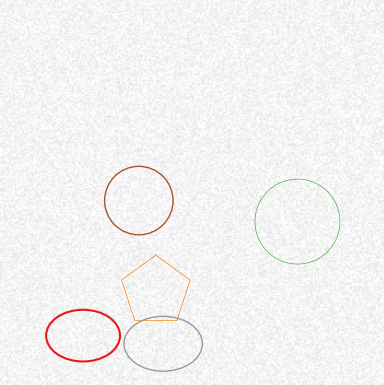[{"shape": "oval", "thickness": 1.5, "radius": 0.48, "center": [0.216, 0.128]}, {"shape": "circle", "thickness": 0.5, "radius": 0.55, "center": [0.773, 0.424]}, {"shape": "pentagon", "thickness": 0.5, "radius": 0.47, "center": [0.405, 0.244]}, {"shape": "circle", "thickness": 1, "radius": 0.44, "center": [0.361, 0.479]}, {"shape": "oval", "thickness": 1, "radius": 0.51, "center": [0.424, 0.107]}]